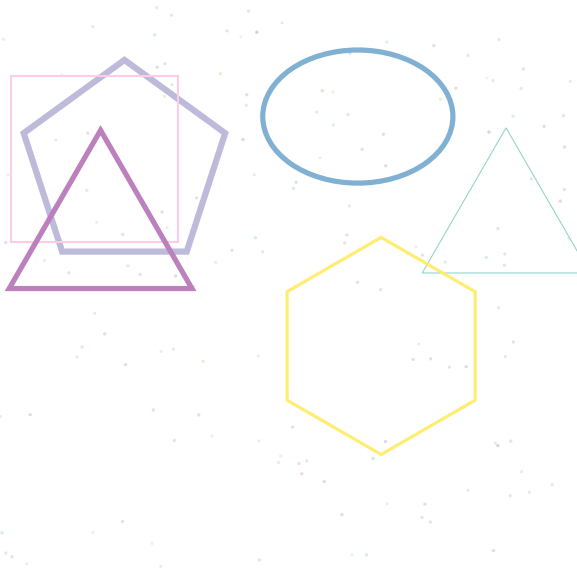[{"shape": "triangle", "thickness": 0.5, "radius": 0.84, "center": [0.876, 0.61]}, {"shape": "pentagon", "thickness": 3, "radius": 0.92, "center": [0.215, 0.712]}, {"shape": "oval", "thickness": 2.5, "radius": 0.82, "center": [0.62, 0.797]}, {"shape": "square", "thickness": 1, "radius": 0.72, "center": [0.163, 0.724]}, {"shape": "triangle", "thickness": 2.5, "radius": 0.91, "center": [0.174, 0.591]}, {"shape": "hexagon", "thickness": 1.5, "radius": 0.94, "center": [0.66, 0.4]}]